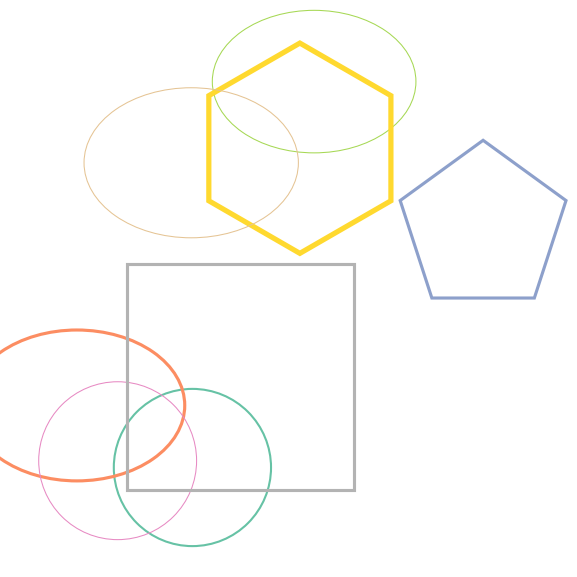[{"shape": "circle", "thickness": 1, "radius": 0.68, "center": [0.333, 0.19]}, {"shape": "oval", "thickness": 1.5, "radius": 0.93, "center": [0.133, 0.297]}, {"shape": "pentagon", "thickness": 1.5, "radius": 0.75, "center": [0.837, 0.605]}, {"shape": "circle", "thickness": 0.5, "radius": 0.68, "center": [0.204, 0.201]}, {"shape": "oval", "thickness": 0.5, "radius": 0.88, "center": [0.544, 0.858]}, {"shape": "hexagon", "thickness": 2.5, "radius": 0.91, "center": [0.519, 0.742]}, {"shape": "oval", "thickness": 0.5, "radius": 0.93, "center": [0.331, 0.717]}, {"shape": "square", "thickness": 1.5, "radius": 0.98, "center": [0.417, 0.346]}]